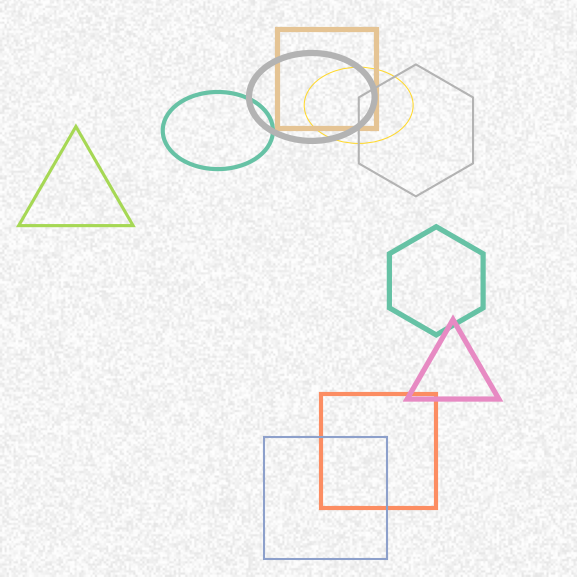[{"shape": "oval", "thickness": 2, "radius": 0.48, "center": [0.377, 0.773]}, {"shape": "hexagon", "thickness": 2.5, "radius": 0.47, "center": [0.755, 0.513]}, {"shape": "square", "thickness": 2, "radius": 0.5, "center": [0.656, 0.218]}, {"shape": "square", "thickness": 1, "radius": 0.53, "center": [0.564, 0.137]}, {"shape": "triangle", "thickness": 2.5, "radius": 0.46, "center": [0.784, 0.354]}, {"shape": "triangle", "thickness": 1.5, "radius": 0.57, "center": [0.131, 0.666]}, {"shape": "oval", "thickness": 0.5, "radius": 0.47, "center": [0.621, 0.817]}, {"shape": "square", "thickness": 2.5, "radius": 0.43, "center": [0.566, 0.864]}, {"shape": "oval", "thickness": 3, "radius": 0.54, "center": [0.54, 0.831]}, {"shape": "hexagon", "thickness": 1, "radius": 0.57, "center": [0.72, 0.773]}]